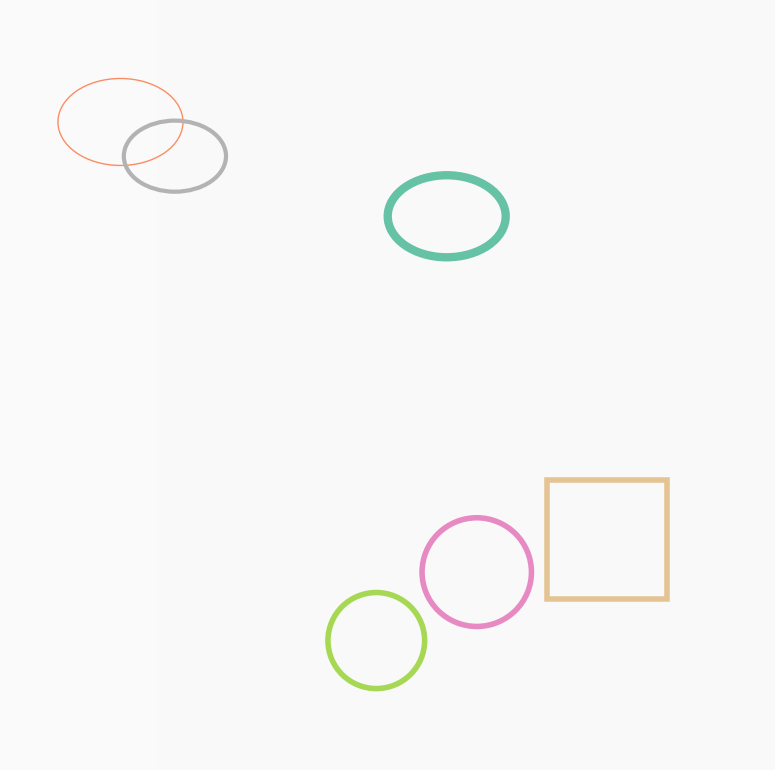[{"shape": "oval", "thickness": 3, "radius": 0.38, "center": [0.576, 0.719]}, {"shape": "oval", "thickness": 0.5, "radius": 0.4, "center": [0.155, 0.842]}, {"shape": "circle", "thickness": 2, "radius": 0.35, "center": [0.615, 0.257]}, {"shape": "circle", "thickness": 2, "radius": 0.31, "center": [0.486, 0.168]}, {"shape": "square", "thickness": 2, "radius": 0.39, "center": [0.784, 0.299]}, {"shape": "oval", "thickness": 1.5, "radius": 0.33, "center": [0.226, 0.797]}]